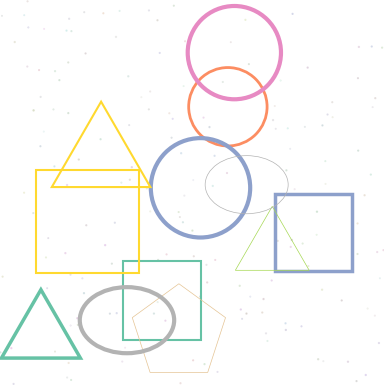[{"shape": "triangle", "thickness": 2.5, "radius": 0.59, "center": [0.106, 0.129]}, {"shape": "square", "thickness": 1.5, "radius": 0.51, "center": [0.421, 0.22]}, {"shape": "circle", "thickness": 2, "radius": 0.51, "center": [0.592, 0.723]}, {"shape": "circle", "thickness": 3, "radius": 0.65, "center": [0.521, 0.512]}, {"shape": "square", "thickness": 2.5, "radius": 0.5, "center": [0.813, 0.396]}, {"shape": "circle", "thickness": 3, "radius": 0.61, "center": [0.609, 0.863]}, {"shape": "triangle", "thickness": 0.5, "radius": 0.55, "center": [0.707, 0.353]}, {"shape": "square", "thickness": 1.5, "radius": 0.67, "center": [0.227, 0.425]}, {"shape": "triangle", "thickness": 1.5, "radius": 0.74, "center": [0.263, 0.588]}, {"shape": "pentagon", "thickness": 0.5, "radius": 0.64, "center": [0.465, 0.136]}, {"shape": "oval", "thickness": 0.5, "radius": 0.54, "center": [0.641, 0.52]}, {"shape": "oval", "thickness": 3, "radius": 0.61, "center": [0.33, 0.168]}]